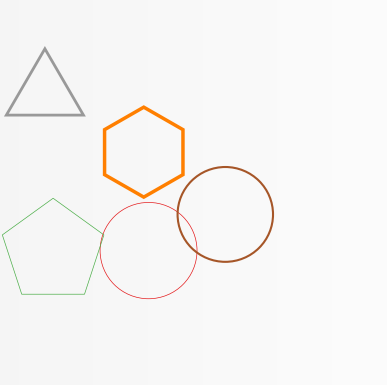[{"shape": "circle", "thickness": 0.5, "radius": 0.63, "center": [0.383, 0.349]}, {"shape": "pentagon", "thickness": 0.5, "radius": 0.69, "center": [0.137, 0.347]}, {"shape": "hexagon", "thickness": 2.5, "radius": 0.58, "center": [0.371, 0.605]}, {"shape": "circle", "thickness": 1.5, "radius": 0.62, "center": [0.581, 0.443]}, {"shape": "triangle", "thickness": 2, "radius": 0.57, "center": [0.116, 0.758]}]